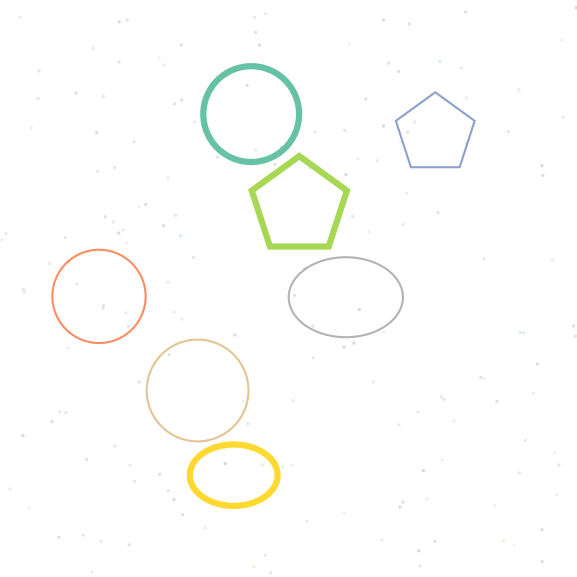[{"shape": "circle", "thickness": 3, "radius": 0.41, "center": [0.435, 0.802]}, {"shape": "circle", "thickness": 1, "radius": 0.4, "center": [0.171, 0.486]}, {"shape": "pentagon", "thickness": 1, "radius": 0.36, "center": [0.754, 0.768]}, {"shape": "pentagon", "thickness": 3, "radius": 0.43, "center": [0.518, 0.642]}, {"shape": "oval", "thickness": 3, "radius": 0.38, "center": [0.405, 0.176]}, {"shape": "circle", "thickness": 1, "radius": 0.44, "center": [0.342, 0.323]}, {"shape": "oval", "thickness": 1, "radius": 0.49, "center": [0.599, 0.484]}]